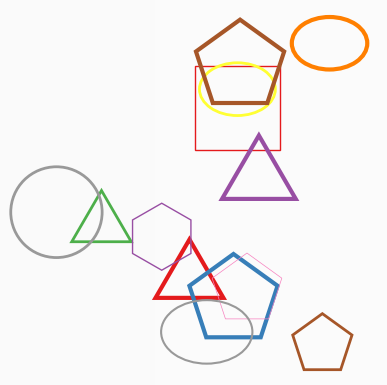[{"shape": "triangle", "thickness": 3, "radius": 0.51, "center": [0.489, 0.277]}, {"shape": "square", "thickness": 1, "radius": 0.54, "center": [0.613, 0.72]}, {"shape": "pentagon", "thickness": 3, "radius": 0.6, "center": [0.603, 0.221]}, {"shape": "triangle", "thickness": 2, "radius": 0.44, "center": [0.262, 0.416]}, {"shape": "hexagon", "thickness": 1, "radius": 0.43, "center": [0.417, 0.385]}, {"shape": "triangle", "thickness": 3, "radius": 0.55, "center": [0.668, 0.538]}, {"shape": "oval", "thickness": 3, "radius": 0.49, "center": [0.85, 0.888]}, {"shape": "oval", "thickness": 2, "radius": 0.49, "center": [0.613, 0.768]}, {"shape": "pentagon", "thickness": 2, "radius": 0.4, "center": [0.832, 0.105]}, {"shape": "pentagon", "thickness": 3, "radius": 0.6, "center": [0.62, 0.829]}, {"shape": "pentagon", "thickness": 0.5, "radius": 0.47, "center": [0.637, 0.248]}, {"shape": "circle", "thickness": 2, "radius": 0.59, "center": [0.146, 0.449]}, {"shape": "oval", "thickness": 1.5, "radius": 0.59, "center": [0.534, 0.138]}]